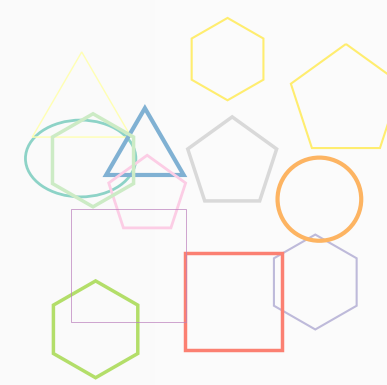[{"shape": "oval", "thickness": 2, "radius": 0.71, "center": [0.208, 0.588]}, {"shape": "triangle", "thickness": 1, "radius": 0.74, "center": [0.211, 0.718]}, {"shape": "hexagon", "thickness": 1.5, "radius": 0.62, "center": [0.814, 0.268]}, {"shape": "square", "thickness": 2.5, "radius": 0.63, "center": [0.601, 0.217]}, {"shape": "triangle", "thickness": 3, "radius": 0.58, "center": [0.374, 0.603]}, {"shape": "circle", "thickness": 3, "radius": 0.54, "center": [0.824, 0.483]}, {"shape": "hexagon", "thickness": 2.5, "radius": 0.63, "center": [0.247, 0.145]}, {"shape": "pentagon", "thickness": 2, "radius": 0.52, "center": [0.38, 0.492]}, {"shape": "pentagon", "thickness": 2.5, "radius": 0.6, "center": [0.599, 0.576]}, {"shape": "square", "thickness": 0.5, "radius": 0.74, "center": [0.332, 0.31]}, {"shape": "hexagon", "thickness": 2.5, "radius": 0.6, "center": [0.24, 0.584]}, {"shape": "pentagon", "thickness": 1.5, "radius": 0.75, "center": [0.893, 0.736]}, {"shape": "hexagon", "thickness": 1.5, "radius": 0.53, "center": [0.587, 0.846]}]